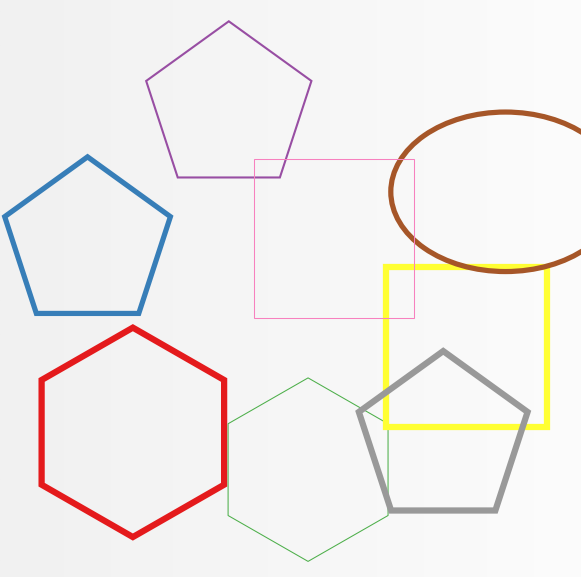[{"shape": "hexagon", "thickness": 3, "radius": 0.91, "center": [0.229, 0.25]}, {"shape": "pentagon", "thickness": 2.5, "radius": 0.75, "center": [0.151, 0.578]}, {"shape": "hexagon", "thickness": 0.5, "radius": 0.79, "center": [0.53, 0.186]}, {"shape": "pentagon", "thickness": 1, "radius": 0.75, "center": [0.394, 0.813]}, {"shape": "square", "thickness": 3, "radius": 0.69, "center": [0.803, 0.398]}, {"shape": "oval", "thickness": 2.5, "radius": 0.99, "center": [0.87, 0.667]}, {"shape": "square", "thickness": 0.5, "radius": 0.69, "center": [0.575, 0.586]}, {"shape": "pentagon", "thickness": 3, "radius": 0.76, "center": [0.763, 0.239]}]